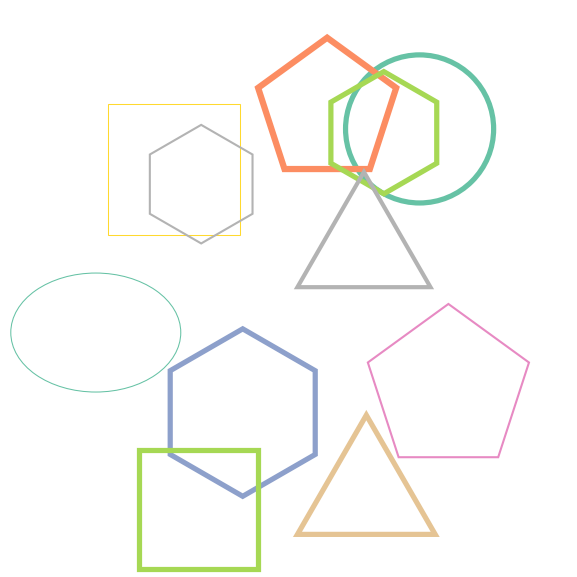[{"shape": "oval", "thickness": 0.5, "radius": 0.74, "center": [0.166, 0.423]}, {"shape": "circle", "thickness": 2.5, "radius": 0.64, "center": [0.727, 0.776]}, {"shape": "pentagon", "thickness": 3, "radius": 0.63, "center": [0.567, 0.808]}, {"shape": "hexagon", "thickness": 2.5, "radius": 0.72, "center": [0.42, 0.285]}, {"shape": "pentagon", "thickness": 1, "radius": 0.73, "center": [0.776, 0.326]}, {"shape": "hexagon", "thickness": 2.5, "radius": 0.53, "center": [0.665, 0.769]}, {"shape": "square", "thickness": 2.5, "radius": 0.51, "center": [0.344, 0.117]}, {"shape": "square", "thickness": 0.5, "radius": 0.57, "center": [0.301, 0.706]}, {"shape": "triangle", "thickness": 2.5, "radius": 0.69, "center": [0.634, 0.143]}, {"shape": "triangle", "thickness": 2, "radius": 0.67, "center": [0.63, 0.568]}, {"shape": "hexagon", "thickness": 1, "radius": 0.51, "center": [0.348, 0.68]}]